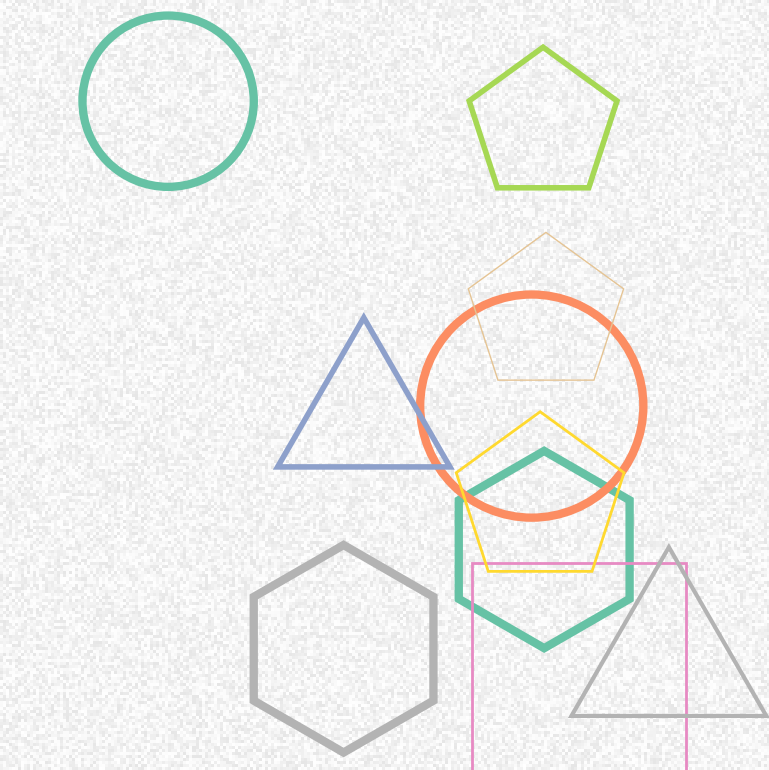[{"shape": "circle", "thickness": 3, "radius": 0.56, "center": [0.218, 0.869]}, {"shape": "hexagon", "thickness": 3, "radius": 0.64, "center": [0.707, 0.286]}, {"shape": "circle", "thickness": 3, "radius": 0.72, "center": [0.691, 0.473]}, {"shape": "triangle", "thickness": 2, "radius": 0.65, "center": [0.472, 0.458]}, {"shape": "square", "thickness": 1, "radius": 0.69, "center": [0.752, 0.13]}, {"shape": "pentagon", "thickness": 2, "radius": 0.5, "center": [0.705, 0.838]}, {"shape": "pentagon", "thickness": 1, "radius": 0.57, "center": [0.701, 0.351]}, {"shape": "pentagon", "thickness": 0.5, "radius": 0.53, "center": [0.709, 0.592]}, {"shape": "triangle", "thickness": 1.5, "radius": 0.73, "center": [0.869, 0.143]}, {"shape": "hexagon", "thickness": 3, "radius": 0.67, "center": [0.446, 0.157]}]